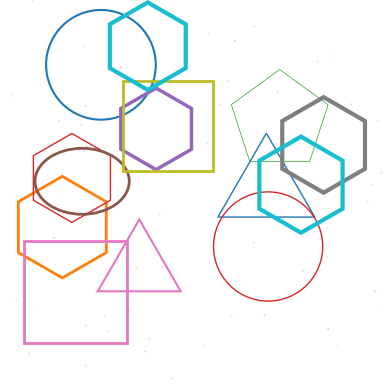[{"shape": "triangle", "thickness": 1, "radius": 0.73, "center": [0.692, 0.509]}, {"shape": "circle", "thickness": 1.5, "radius": 0.71, "center": [0.262, 0.832]}, {"shape": "hexagon", "thickness": 2, "radius": 0.66, "center": [0.162, 0.41]}, {"shape": "pentagon", "thickness": 0.5, "radius": 0.66, "center": [0.726, 0.687]}, {"shape": "circle", "thickness": 1, "radius": 0.71, "center": [0.696, 0.36]}, {"shape": "hexagon", "thickness": 1, "radius": 0.58, "center": [0.187, 0.538]}, {"shape": "hexagon", "thickness": 2.5, "radius": 0.53, "center": [0.406, 0.665]}, {"shape": "oval", "thickness": 2, "radius": 0.61, "center": [0.213, 0.529]}, {"shape": "square", "thickness": 2, "radius": 0.67, "center": [0.197, 0.241]}, {"shape": "triangle", "thickness": 1.5, "radius": 0.62, "center": [0.362, 0.306]}, {"shape": "hexagon", "thickness": 3, "radius": 0.62, "center": [0.841, 0.624]}, {"shape": "square", "thickness": 2, "radius": 0.58, "center": [0.437, 0.673]}, {"shape": "hexagon", "thickness": 3, "radius": 0.57, "center": [0.384, 0.88]}, {"shape": "hexagon", "thickness": 3, "radius": 0.62, "center": [0.782, 0.52]}]